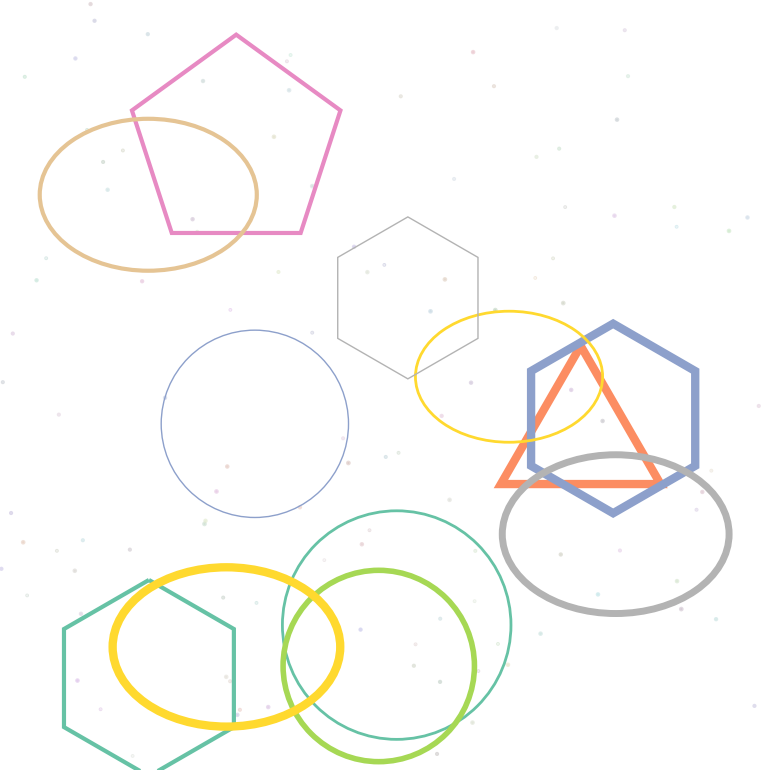[{"shape": "circle", "thickness": 1, "radius": 0.74, "center": [0.515, 0.188]}, {"shape": "hexagon", "thickness": 1.5, "radius": 0.64, "center": [0.193, 0.119]}, {"shape": "triangle", "thickness": 3, "radius": 0.6, "center": [0.754, 0.431]}, {"shape": "hexagon", "thickness": 3, "radius": 0.62, "center": [0.796, 0.457]}, {"shape": "circle", "thickness": 0.5, "radius": 0.61, "center": [0.331, 0.45]}, {"shape": "pentagon", "thickness": 1.5, "radius": 0.71, "center": [0.307, 0.813]}, {"shape": "circle", "thickness": 2, "radius": 0.62, "center": [0.492, 0.135]}, {"shape": "oval", "thickness": 3, "radius": 0.74, "center": [0.294, 0.16]}, {"shape": "oval", "thickness": 1, "radius": 0.61, "center": [0.661, 0.511]}, {"shape": "oval", "thickness": 1.5, "radius": 0.7, "center": [0.193, 0.747]}, {"shape": "oval", "thickness": 2.5, "radius": 0.74, "center": [0.8, 0.306]}, {"shape": "hexagon", "thickness": 0.5, "radius": 0.53, "center": [0.53, 0.613]}]